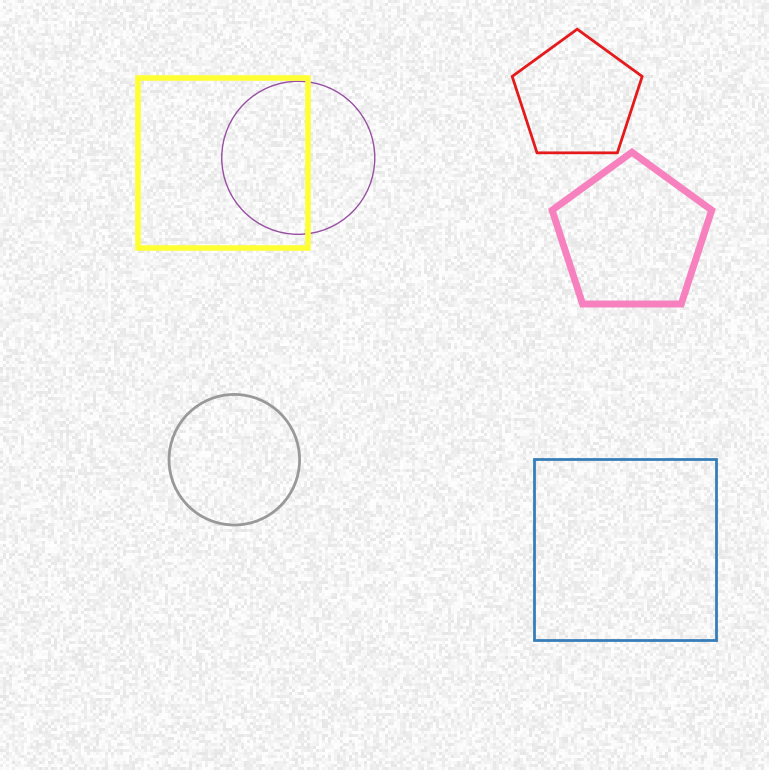[{"shape": "pentagon", "thickness": 1, "radius": 0.44, "center": [0.75, 0.873]}, {"shape": "square", "thickness": 1, "radius": 0.59, "center": [0.812, 0.286]}, {"shape": "circle", "thickness": 0.5, "radius": 0.5, "center": [0.387, 0.795]}, {"shape": "square", "thickness": 2, "radius": 0.55, "center": [0.289, 0.789]}, {"shape": "pentagon", "thickness": 2.5, "radius": 0.54, "center": [0.821, 0.693]}, {"shape": "circle", "thickness": 1, "radius": 0.42, "center": [0.304, 0.403]}]